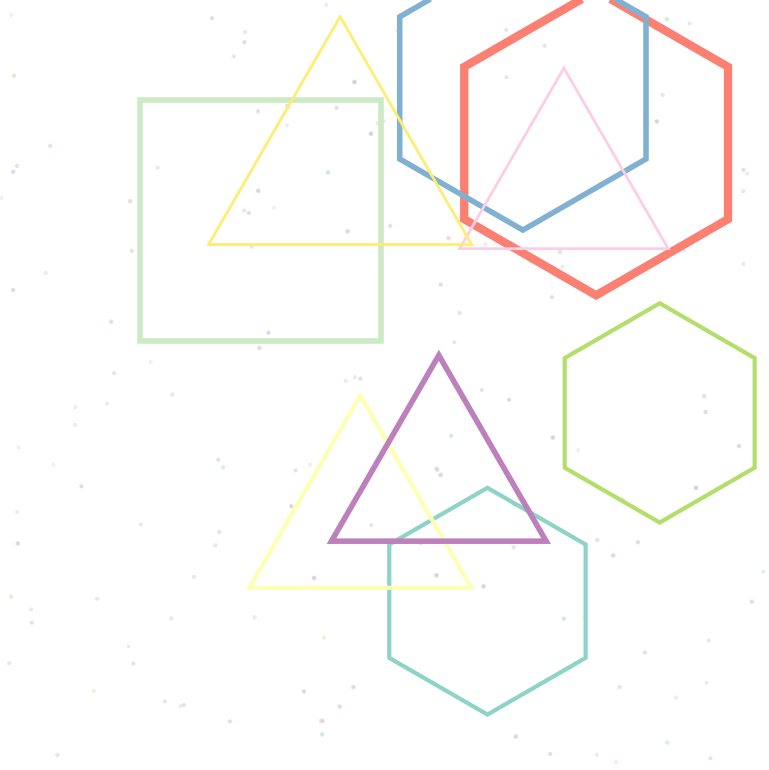[{"shape": "hexagon", "thickness": 1.5, "radius": 0.74, "center": [0.633, 0.219]}, {"shape": "triangle", "thickness": 1.5, "radius": 0.83, "center": [0.468, 0.32]}, {"shape": "hexagon", "thickness": 3, "radius": 0.99, "center": [0.774, 0.814]}, {"shape": "hexagon", "thickness": 2, "radius": 0.92, "center": [0.679, 0.886]}, {"shape": "hexagon", "thickness": 1.5, "radius": 0.71, "center": [0.857, 0.464]}, {"shape": "triangle", "thickness": 1, "radius": 0.78, "center": [0.732, 0.755]}, {"shape": "triangle", "thickness": 2, "radius": 0.8, "center": [0.57, 0.378]}, {"shape": "square", "thickness": 2, "radius": 0.78, "center": [0.338, 0.714]}, {"shape": "triangle", "thickness": 1, "radius": 0.99, "center": [0.442, 0.781]}]